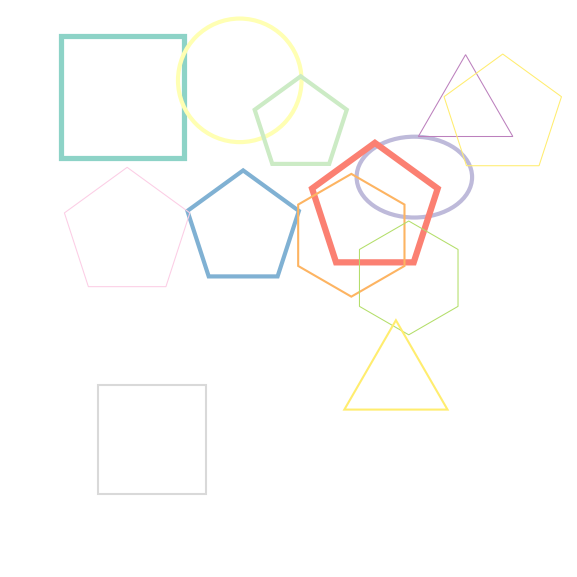[{"shape": "square", "thickness": 2.5, "radius": 0.53, "center": [0.212, 0.831]}, {"shape": "circle", "thickness": 2, "radius": 0.53, "center": [0.415, 0.86]}, {"shape": "oval", "thickness": 2, "radius": 0.5, "center": [0.717, 0.692]}, {"shape": "pentagon", "thickness": 3, "radius": 0.57, "center": [0.649, 0.637]}, {"shape": "pentagon", "thickness": 2, "radius": 0.51, "center": [0.421, 0.603]}, {"shape": "hexagon", "thickness": 1, "radius": 0.53, "center": [0.608, 0.592]}, {"shape": "hexagon", "thickness": 0.5, "radius": 0.49, "center": [0.708, 0.518]}, {"shape": "pentagon", "thickness": 0.5, "radius": 0.57, "center": [0.22, 0.595]}, {"shape": "square", "thickness": 1, "radius": 0.47, "center": [0.263, 0.238]}, {"shape": "triangle", "thickness": 0.5, "radius": 0.47, "center": [0.806, 0.81]}, {"shape": "pentagon", "thickness": 2, "radius": 0.42, "center": [0.521, 0.783]}, {"shape": "triangle", "thickness": 1, "radius": 0.52, "center": [0.686, 0.341]}, {"shape": "pentagon", "thickness": 0.5, "radius": 0.53, "center": [0.871, 0.799]}]